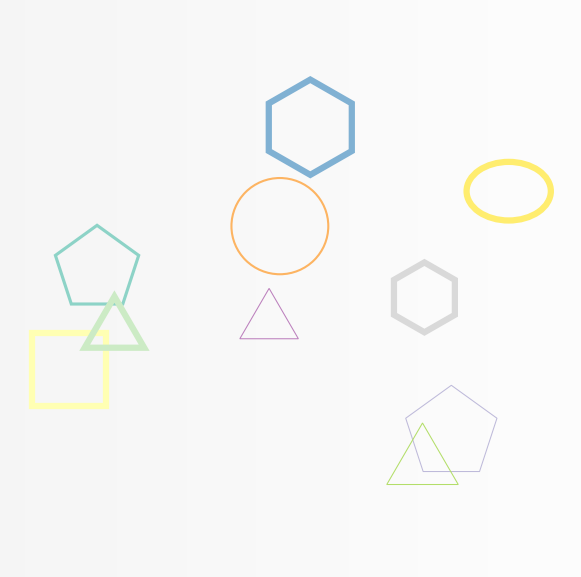[{"shape": "pentagon", "thickness": 1.5, "radius": 0.38, "center": [0.167, 0.534]}, {"shape": "square", "thickness": 3, "radius": 0.32, "center": [0.119, 0.36]}, {"shape": "pentagon", "thickness": 0.5, "radius": 0.41, "center": [0.776, 0.249]}, {"shape": "hexagon", "thickness": 3, "radius": 0.41, "center": [0.534, 0.779]}, {"shape": "circle", "thickness": 1, "radius": 0.42, "center": [0.482, 0.608]}, {"shape": "triangle", "thickness": 0.5, "radius": 0.36, "center": [0.727, 0.196]}, {"shape": "hexagon", "thickness": 3, "radius": 0.3, "center": [0.73, 0.484]}, {"shape": "triangle", "thickness": 0.5, "radius": 0.29, "center": [0.463, 0.442]}, {"shape": "triangle", "thickness": 3, "radius": 0.3, "center": [0.197, 0.427]}, {"shape": "oval", "thickness": 3, "radius": 0.36, "center": [0.875, 0.668]}]